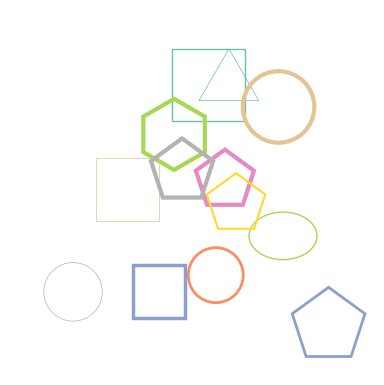[{"shape": "square", "thickness": 1, "radius": 0.47, "center": [0.542, 0.779]}, {"shape": "triangle", "thickness": 0.5, "radius": 0.45, "center": [0.595, 0.784]}, {"shape": "circle", "thickness": 2, "radius": 0.36, "center": [0.56, 0.285]}, {"shape": "square", "thickness": 2.5, "radius": 0.34, "center": [0.413, 0.244]}, {"shape": "pentagon", "thickness": 2, "radius": 0.5, "center": [0.853, 0.154]}, {"shape": "pentagon", "thickness": 3, "radius": 0.4, "center": [0.584, 0.532]}, {"shape": "hexagon", "thickness": 3, "radius": 0.46, "center": [0.452, 0.651]}, {"shape": "oval", "thickness": 1, "radius": 0.44, "center": [0.735, 0.387]}, {"shape": "pentagon", "thickness": 1.5, "radius": 0.4, "center": [0.613, 0.47]}, {"shape": "circle", "thickness": 3, "radius": 0.46, "center": [0.724, 0.722]}, {"shape": "square", "thickness": 0.5, "radius": 0.41, "center": [0.331, 0.508]}, {"shape": "pentagon", "thickness": 3, "radius": 0.42, "center": [0.473, 0.556]}, {"shape": "circle", "thickness": 0.5, "radius": 0.38, "center": [0.19, 0.242]}]